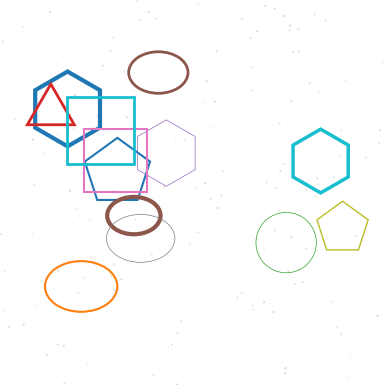[{"shape": "pentagon", "thickness": 1.5, "radius": 0.45, "center": [0.305, 0.553]}, {"shape": "hexagon", "thickness": 3, "radius": 0.49, "center": [0.176, 0.717]}, {"shape": "oval", "thickness": 1.5, "radius": 0.47, "center": [0.211, 0.256]}, {"shape": "circle", "thickness": 0.5, "radius": 0.39, "center": [0.743, 0.37]}, {"shape": "triangle", "thickness": 2, "radius": 0.35, "center": [0.132, 0.711]}, {"shape": "hexagon", "thickness": 0.5, "radius": 0.43, "center": [0.432, 0.602]}, {"shape": "oval", "thickness": 2, "radius": 0.39, "center": [0.411, 0.812]}, {"shape": "oval", "thickness": 3, "radius": 0.35, "center": [0.348, 0.44]}, {"shape": "square", "thickness": 1.5, "radius": 0.41, "center": [0.3, 0.582]}, {"shape": "oval", "thickness": 0.5, "radius": 0.44, "center": [0.365, 0.381]}, {"shape": "pentagon", "thickness": 1, "radius": 0.35, "center": [0.89, 0.407]}, {"shape": "hexagon", "thickness": 2.5, "radius": 0.41, "center": [0.833, 0.582]}, {"shape": "square", "thickness": 2, "radius": 0.43, "center": [0.26, 0.661]}]